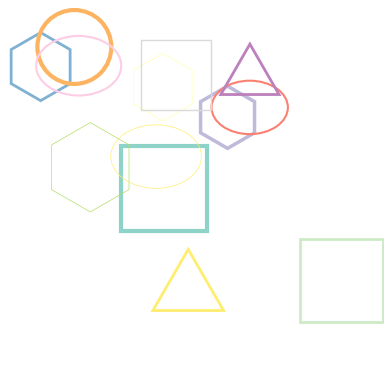[{"shape": "square", "thickness": 3, "radius": 0.55, "center": [0.426, 0.51]}, {"shape": "hexagon", "thickness": 0.5, "radius": 0.44, "center": [0.423, 0.774]}, {"shape": "hexagon", "thickness": 2.5, "radius": 0.4, "center": [0.591, 0.695]}, {"shape": "oval", "thickness": 1.5, "radius": 0.5, "center": [0.649, 0.721]}, {"shape": "hexagon", "thickness": 2, "radius": 0.44, "center": [0.106, 0.827]}, {"shape": "circle", "thickness": 3, "radius": 0.48, "center": [0.193, 0.878]}, {"shape": "hexagon", "thickness": 0.5, "radius": 0.58, "center": [0.234, 0.566]}, {"shape": "oval", "thickness": 1.5, "radius": 0.55, "center": [0.204, 0.829]}, {"shape": "square", "thickness": 1, "radius": 0.45, "center": [0.456, 0.805]}, {"shape": "triangle", "thickness": 2, "radius": 0.44, "center": [0.649, 0.798]}, {"shape": "square", "thickness": 2, "radius": 0.53, "center": [0.887, 0.271]}, {"shape": "oval", "thickness": 0.5, "radius": 0.59, "center": [0.405, 0.593]}, {"shape": "triangle", "thickness": 2, "radius": 0.53, "center": [0.489, 0.246]}]